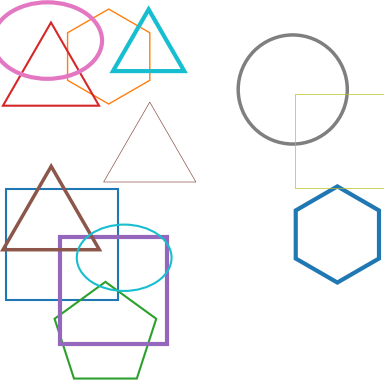[{"shape": "hexagon", "thickness": 3, "radius": 0.62, "center": [0.876, 0.391]}, {"shape": "square", "thickness": 1.5, "radius": 0.72, "center": [0.161, 0.365]}, {"shape": "hexagon", "thickness": 1, "radius": 0.62, "center": [0.282, 0.853]}, {"shape": "pentagon", "thickness": 1.5, "radius": 0.69, "center": [0.274, 0.129]}, {"shape": "triangle", "thickness": 1.5, "radius": 0.72, "center": [0.132, 0.798]}, {"shape": "square", "thickness": 3, "radius": 0.69, "center": [0.295, 0.245]}, {"shape": "triangle", "thickness": 0.5, "radius": 0.69, "center": [0.389, 0.596]}, {"shape": "triangle", "thickness": 2.5, "radius": 0.72, "center": [0.133, 0.424]}, {"shape": "oval", "thickness": 3, "radius": 0.71, "center": [0.123, 0.895]}, {"shape": "circle", "thickness": 2.5, "radius": 0.71, "center": [0.76, 0.768]}, {"shape": "square", "thickness": 0.5, "radius": 0.61, "center": [0.889, 0.634]}, {"shape": "triangle", "thickness": 3, "radius": 0.53, "center": [0.386, 0.869]}, {"shape": "oval", "thickness": 1.5, "radius": 0.62, "center": [0.323, 0.33]}]